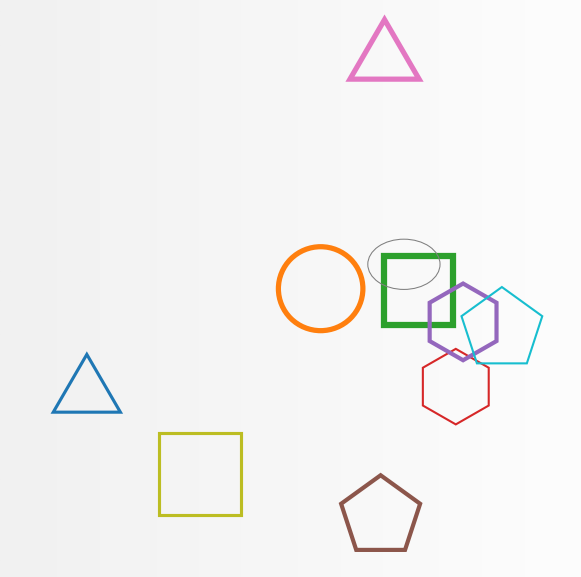[{"shape": "triangle", "thickness": 1.5, "radius": 0.33, "center": [0.149, 0.319]}, {"shape": "circle", "thickness": 2.5, "radius": 0.36, "center": [0.552, 0.499]}, {"shape": "square", "thickness": 3, "radius": 0.3, "center": [0.72, 0.496]}, {"shape": "hexagon", "thickness": 1, "radius": 0.33, "center": [0.784, 0.33]}, {"shape": "hexagon", "thickness": 2, "radius": 0.33, "center": [0.797, 0.442]}, {"shape": "pentagon", "thickness": 2, "radius": 0.36, "center": [0.655, 0.105]}, {"shape": "triangle", "thickness": 2.5, "radius": 0.34, "center": [0.662, 0.896]}, {"shape": "oval", "thickness": 0.5, "radius": 0.31, "center": [0.695, 0.541]}, {"shape": "square", "thickness": 1.5, "radius": 0.35, "center": [0.344, 0.178]}, {"shape": "pentagon", "thickness": 1, "radius": 0.37, "center": [0.863, 0.429]}]